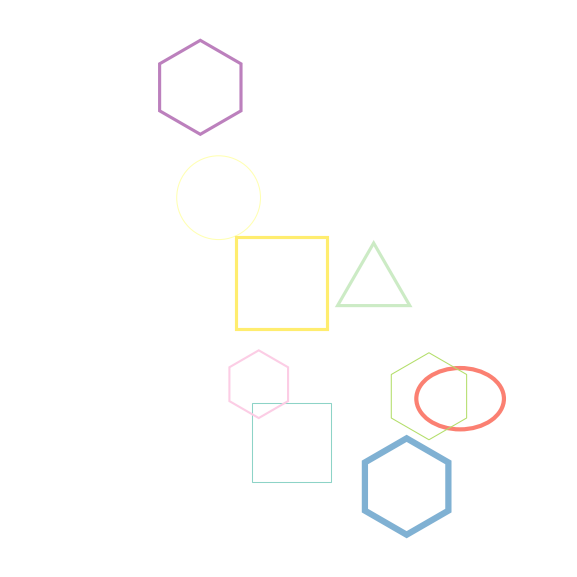[{"shape": "square", "thickness": 0.5, "radius": 0.34, "center": [0.505, 0.233]}, {"shape": "circle", "thickness": 0.5, "radius": 0.36, "center": [0.379, 0.657]}, {"shape": "oval", "thickness": 2, "radius": 0.38, "center": [0.797, 0.309]}, {"shape": "hexagon", "thickness": 3, "radius": 0.42, "center": [0.704, 0.157]}, {"shape": "hexagon", "thickness": 0.5, "radius": 0.38, "center": [0.743, 0.313]}, {"shape": "hexagon", "thickness": 1, "radius": 0.29, "center": [0.448, 0.334]}, {"shape": "hexagon", "thickness": 1.5, "radius": 0.41, "center": [0.347, 0.848]}, {"shape": "triangle", "thickness": 1.5, "radius": 0.36, "center": [0.647, 0.506]}, {"shape": "square", "thickness": 1.5, "radius": 0.4, "center": [0.487, 0.509]}]